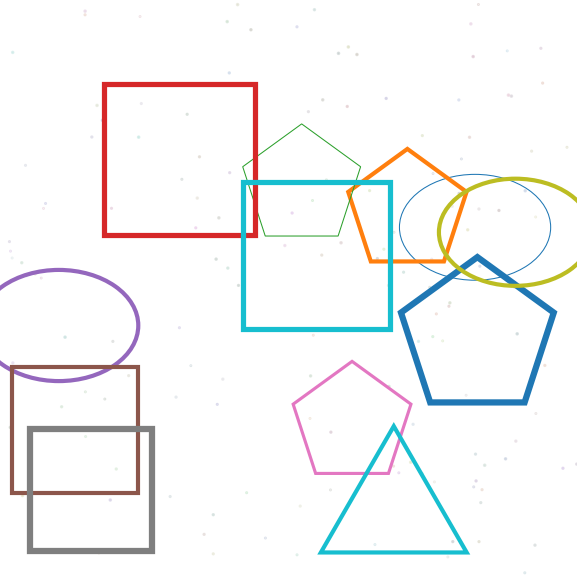[{"shape": "oval", "thickness": 0.5, "radius": 0.65, "center": [0.823, 0.606]}, {"shape": "pentagon", "thickness": 3, "radius": 0.7, "center": [0.827, 0.415]}, {"shape": "pentagon", "thickness": 2, "radius": 0.54, "center": [0.705, 0.634]}, {"shape": "pentagon", "thickness": 0.5, "radius": 0.54, "center": [0.522, 0.677]}, {"shape": "square", "thickness": 2.5, "radius": 0.65, "center": [0.31, 0.724]}, {"shape": "oval", "thickness": 2, "radius": 0.69, "center": [0.102, 0.435]}, {"shape": "square", "thickness": 2, "radius": 0.55, "center": [0.13, 0.255]}, {"shape": "pentagon", "thickness": 1.5, "radius": 0.54, "center": [0.61, 0.266]}, {"shape": "square", "thickness": 3, "radius": 0.53, "center": [0.157, 0.15]}, {"shape": "oval", "thickness": 2, "radius": 0.66, "center": [0.893, 0.597]}, {"shape": "triangle", "thickness": 2, "radius": 0.73, "center": [0.682, 0.115]}, {"shape": "square", "thickness": 2.5, "radius": 0.64, "center": [0.548, 0.556]}]